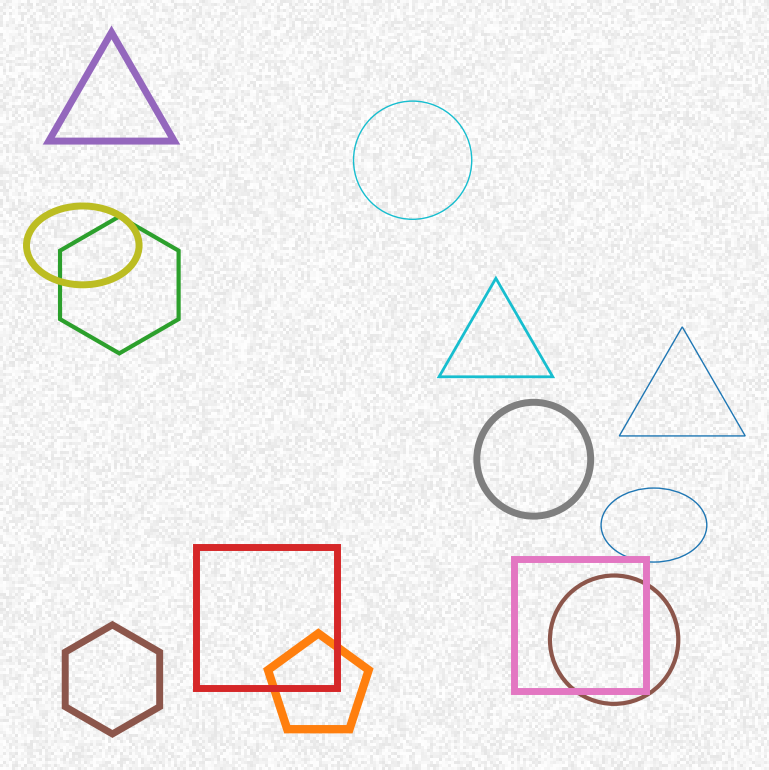[{"shape": "oval", "thickness": 0.5, "radius": 0.34, "center": [0.849, 0.318]}, {"shape": "triangle", "thickness": 0.5, "radius": 0.47, "center": [0.886, 0.481]}, {"shape": "pentagon", "thickness": 3, "radius": 0.34, "center": [0.413, 0.109]}, {"shape": "hexagon", "thickness": 1.5, "radius": 0.44, "center": [0.155, 0.63]}, {"shape": "square", "thickness": 2.5, "radius": 0.46, "center": [0.346, 0.198]}, {"shape": "triangle", "thickness": 2.5, "radius": 0.47, "center": [0.145, 0.864]}, {"shape": "hexagon", "thickness": 2.5, "radius": 0.35, "center": [0.146, 0.118]}, {"shape": "circle", "thickness": 1.5, "radius": 0.42, "center": [0.798, 0.169]}, {"shape": "square", "thickness": 2.5, "radius": 0.43, "center": [0.753, 0.189]}, {"shape": "circle", "thickness": 2.5, "radius": 0.37, "center": [0.693, 0.404]}, {"shape": "oval", "thickness": 2.5, "radius": 0.37, "center": [0.108, 0.681]}, {"shape": "circle", "thickness": 0.5, "radius": 0.38, "center": [0.536, 0.792]}, {"shape": "triangle", "thickness": 1, "radius": 0.43, "center": [0.644, 0.553]}]